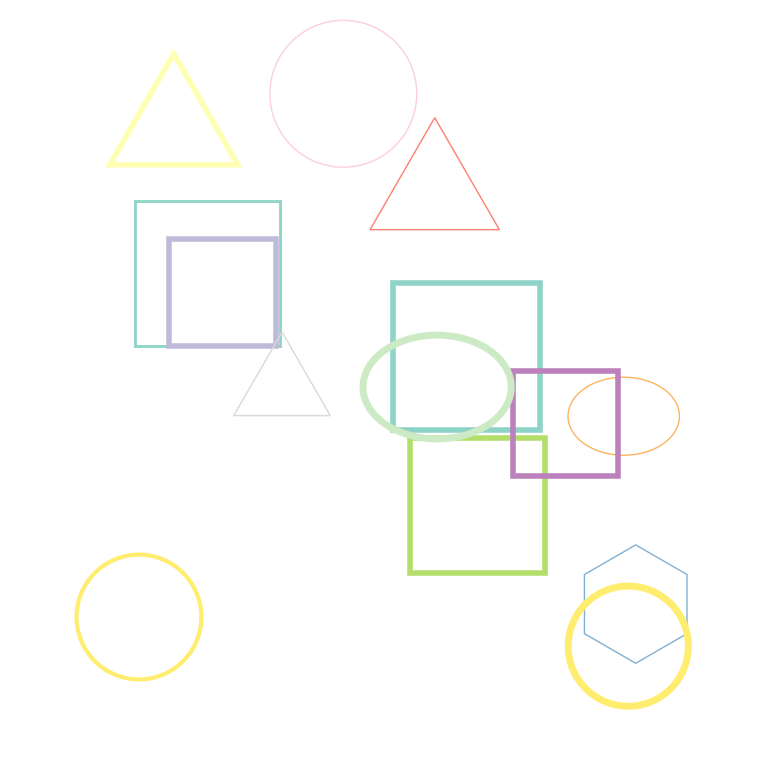[{"shape": "square", "thickness": 2, "radius": 0.48, "center": [0.605, 0.537]}, {"shape": "square", "thickness": 1, "radius": 0.47, "center": [0.269, 0.645]}, {"shape": "triangle", "thickness": 2, "radius": 0.48, "center": [0.226, 0.834]}, {"shape": "square", "thickness": 2, "radius": 0.35, "center": [0.289, 0.62]}, {"shape": "triangle", "thickness": 0.5, "radius": 0.48, "center": [0.565, 0.75]}, {"shape": "hexagon", "thickness": 0.5, "radius": 0.38, "center": [0.826, 0.215]}, {"shape": "oval", "thickness": 0.5, "radius": 0.36, "center": [0.81, 0.459]}, {"shape": "square", "thickness": 2, "radius": 0.44, "center": [0.62, 0.344]}, {"shape": "circle", "thickness": 0.5, "radius": 0.48, "center": [0.446, 0.878]}, {"shape": "triangle", "thickness": 0.5, "radius": 0.36, "center": [0.366, 0.496]}, {"shape": "square", "thickness": 2, "radius": 0.34, "center": [0.734, 0.45]}, {"shape": "oval", "thickness": 2.5, "radius": 0.48, "center": [0.568, 0.497]}, {"shape": "circle", "thickness": 1.5, "radius": 0.41, "center": [0.18, 0.199]}, {"shape": "circle", "thickness": 2.5, "radius": 0.39, "center": [0.816, 0.161]}]